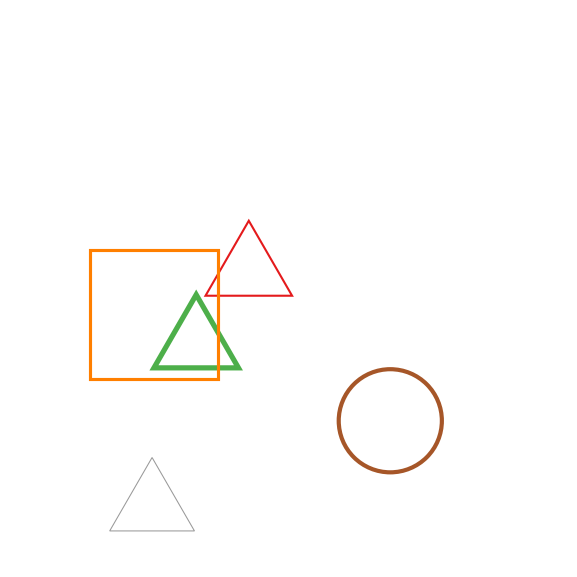[{"shape": "triangle", "thickness": 1, "radius": 0.43, "center": [0.431, 0.53]}, {"shape": "triangle", "thickness": 2.5, "radius": 0.42, "center": [0.34, 0.404]}, {"shape": "square", "thickness": 1.5, "radius": 0.56, "center": [0.267, 0.454]}, {"shape": "circle", "thickness": 2, "radius": 0.45, "center": [0.676, 0.271]}, {"shape": "triangle", "thickness": 0.5, "radius": 0.42, "center": [0.263, 0.122]}]